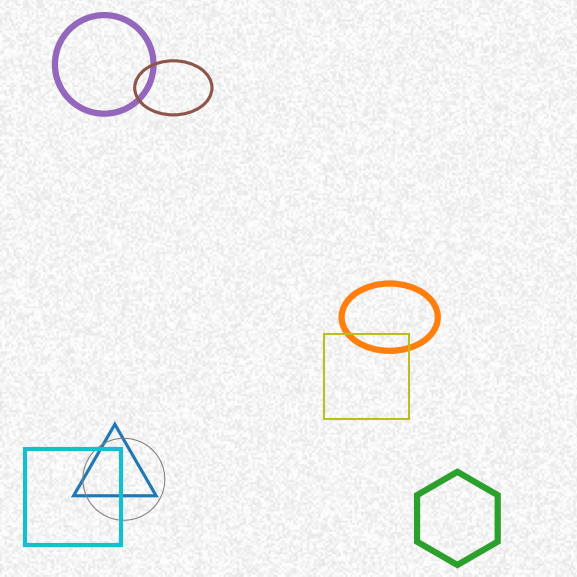[{"shape": "triangle", "thickness": 1.5, "radius": 0.41, "center": [0.199, 0.182]}, {"shape": "oval", "thickness": 3, "radius": 0.42, "center": [0.675, 0.45]}, {"shape": "hexagon", "thickness": 3, "radius": 0.4, "center": [0.792, 0.101]}, {"shape": "circle", "thickness": 3, "radius": 0.43, "center": [0.18, 0.888]}, {"shape": "oval", "thickness": 1.5, "radius": 0.33, "center": [0.3, 0.847]}, {"shape": "circle", "thickness": 0.5, "radius": 0.35, "center": [0.214, 0.169]}, {"shape": "square", "thickness": 1, "radius": 0.37, "center": [0.634, 0.348]}, {"shape": "square", "thickness": 2, "radius": 0.42, "center": [0.126, 0.139]}]